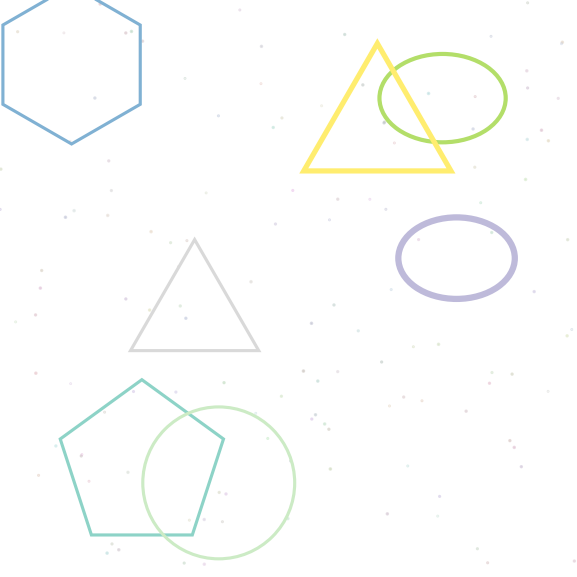[{"shape": "pentagon", "thickness": 1.5, "radius": 0.74, "center": [0.246, 0.193]}, {"shape": "oval", "thickness": 3, "radius": 0.5, "center": [0.791, 0.552]}, {"shape": "hexagon", "thickness": 1.5, "radius": 0.69, "center": [0.124, 0.887]}, {"shape": "oval", "thickness": 2, "radius": 0.55, "center": [0.766, 0.829]}, {"shape": "triangle", "thickness": 1.5, "radius": 0.64, "center": [0.337, 0.456]}, {"shape": "circle", "thickness": 1.5, "radius": 0.66, "center": [0.379, 0.163]}, {"shape": "triangle", "thickness": 2.5, "radius": 0.74, "center": [0.653, 0.777]}]